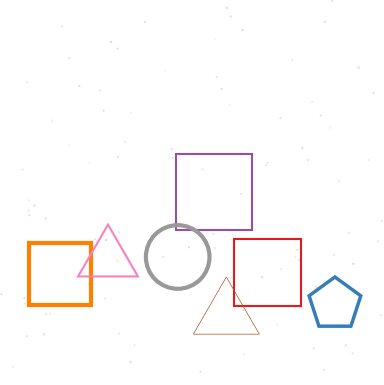[{"shape": "square", "thickness": 1.5, "radius": 0.43, "center": [0.695, 0.293]}, {"shape": "pentagon", "thickness": 2.5, "radius": 0.35, "center": [0.87, 0.21]}, {"shape": "square", "thickness": 1.5, "radius": 0.49, "center": [0.555, 0.502]}, {"shape": "square", "thickness": 3, "radius": 0.4, "center": [0.157, 0.288]}, {"shape": "triangle", "thickness": 0.5, "radius": 0.49, "center": [0.588, 0.182]}, {"shape": "triangle", "thickness": 1.5, "radius": 0.45, "center": [0.281, 0.327]}, {"shape": "circle", "thickness": 3, "radius": 0.41, "center": [0.462, 0.333]}]